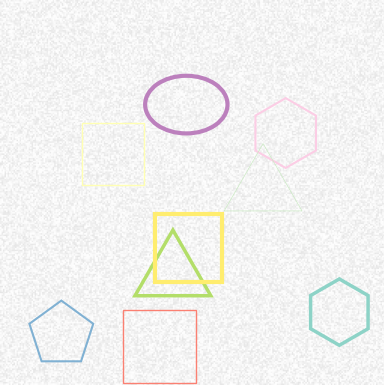[{"shape": "hexagon", "thickness": 2.5, "radius": 0.43, "center": [0.881, 0.189]}, {"shape": "square", "thickness": 1, "radius": 0.4, "center": [0.295, 0.6]}, {"shape": "square", "thickness": 1, "radius": 0.47, "center": [0.414, 0.101]}, {"shape": "pentagon", "thickness": 1.5, "radius": 0.44, "center": [0.159, 0.132]}, {"shape": "triangle", "thickness": 2.5, "radius": 0.57, "center": [0.449, 0.289]}, {"shape": "hexagon", "thickness": 1.5, "radius": 0.45, "center": [0.742, 0.654]}, {"shape": "oval", "thickness": 3, "radius": 0.53, "center": [0.484, 0.728]}, {"shape": "triangle", "thickness": 0.5, "radius": 0.58, "center": [0.683, 0.51]}, {"shape": "square", "thickness": 3, "radius": 0.44, "center": [0.49, 0.355]}]